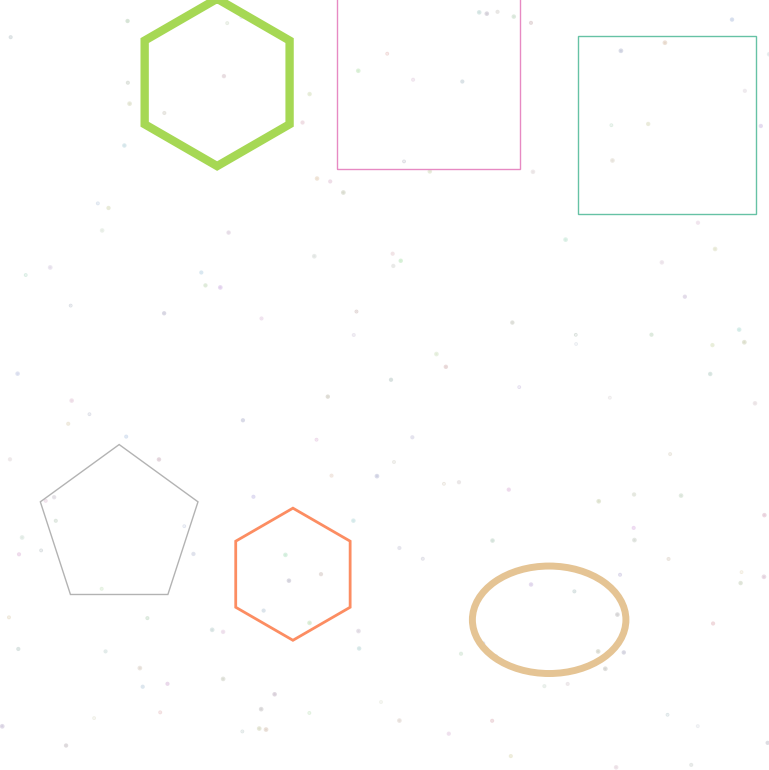[{"shape": "square", "thickness": 0.5, "radius": 0.58, "center": [0.866, 0.837]}, {"shape": "hexagon", "thickness": 1, "radius": 0.43, "center": [0.38, 0.254]}, {"shape": "square", "thickness": 0.5, "radius": 0.59, "center": [0.556, 0.899]}, {"shape": "hexagon", "thickness": 3, "radius": 0.54, "center": [0.282, 0.893]}, {"shape": "oval", "thickness": 2.5, "radius": 0.5, "center": [0.713, 0.195]}, {"shape": "pentagon", "thickness": 0.5, "radius": 0.54, "center": [0.155, 0.315]}]